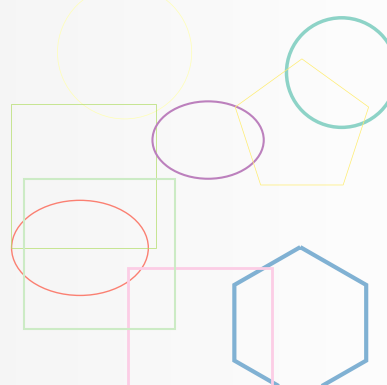[{"shape": "circle", "thickness": 2.5, "radius": 0.71, "center": [0.882, 0.811]}, {"shape": "circle", "thickness": 0.5, "radius": 0.87, "center": [0.322, 0.864]}, {"shape": "oval", "thickness": 1, "radius": 0.88, "center": [0.206, 0.356]}, {"shape": "hexagon", "thickness": 3, "radius": 0.98, "center": [0.775, 0.162]}, {"shape": "square", "thickness": 0.5, "radius": 0.93, "center": [0.216, 0.543]}, {"shape": "square", "thickness": 2, "radius": 0.93, "center": [0.516, 0.119]}, {"shape": "oval", "thickness": 1.5, "radius": 0.72, "center": [0.537, 0.636]}, {"shape": "square", "thickness": 1.5, "radius": 0.98, "center": [0.257, 0.341]}, {"shape": "pentagon", "thickness": 0.5, "radius": 0.91, "center": [0.779, 0.666]}]